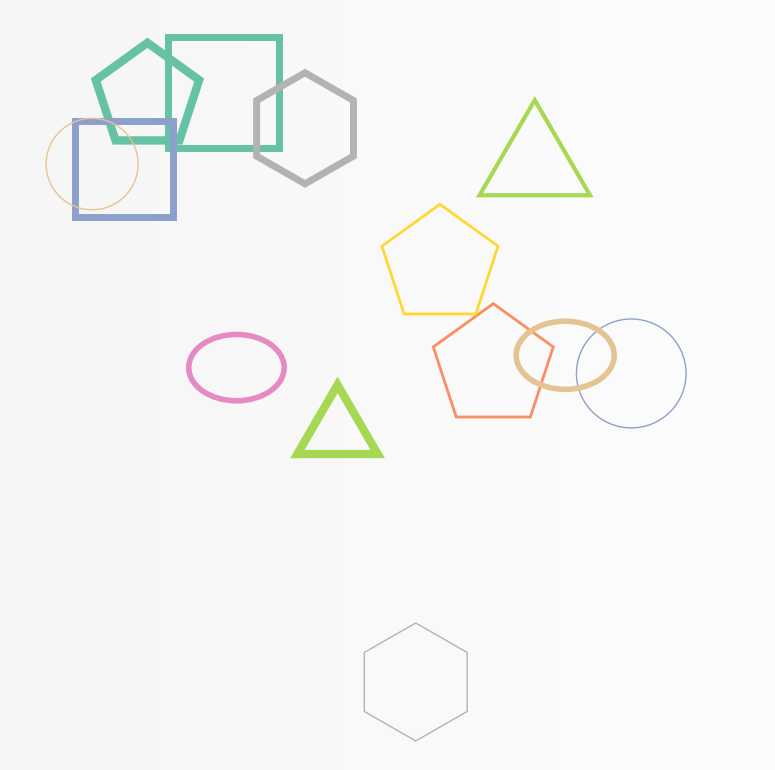[{"shape": "pentagon", "thickness": 3, "radius": 0.35, "center": [0.19, 0.874]}, {"shape": "square", "thickness": 2.5, "radius": 0.36, "center": [0.288, 0.88]}, {"shape": "pentagon", "thickness": 1, "radius": 0.41, "center": [0.636, 0.524]}, {"shape": "square", "thickness": 2.5, "radius": 0.31, "center": [0.16, 0.78]}, {"shape": "circle", "thickness": 0.5, "radius": 0.35, "center": [0.815, 0.515]}, {"shape": "oval", "thickness": 2, "radius": 0.31, "center": [0.305, 0.523]}, {"shape": "triangle", "thickness": 1.5, "radius": 0.41, "center": [0.69, 0.788]}, {"shape": "triangle", "thickness": 3, "radius": 0.3, "center": [0.436, 0.44]}, {"shape": "pentagon", "thickness": 1, "radius": 0.39, "center": [0.568, 0.656]}, {"shape": "circle", "thickness": 0.5, "radius": 0.3, "center": [0.119, 0.787]}, {"shape": "oval", "thickness": 2, "radius": 0.32, "center": [0.729, 0.539]}, {"shape": "hexagon", "thickness": 2.5, "radius": 0.36, "center": [0.394, 0.833]}, {"shape": "hexagon", "thickness": 0.5, "radius": 0.38, "center": [0.536, 0.114]}]